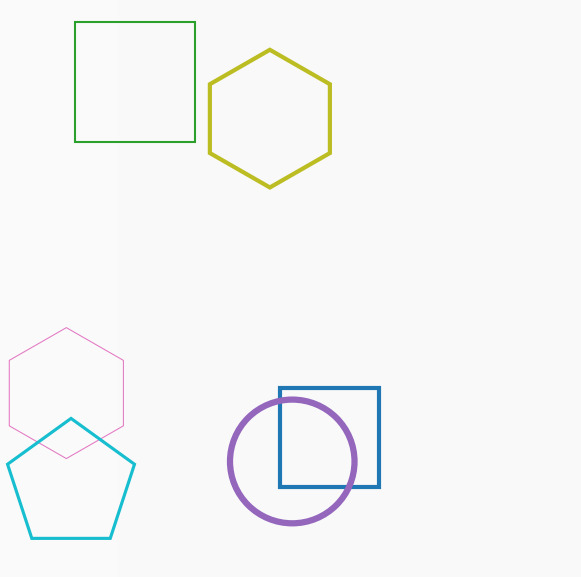[{"shape": "square", "thickness": 2, "radius": 0.42, "center": [0.567, 0.242]}, {"shape": "square", "thickness": 1, "radius": 0.52, "center": [0.232, 0.857]}, {"shape": "circle", "thickness": 3, "radius": 0.54, "center": [0.503, 0.2]}, {"shape": "hexagon", "thickness": 0.5, "radius": 0.57, "center": [0.114, 0.318]}, {"shape": "hexagon", "thickness": 2, "radius": 0.6, "center": [0.464, 0.794]}, {"shape": "pentagon", "thickness": 1.5, "radius": 0.57, "center": [0.122, 0.16]}]